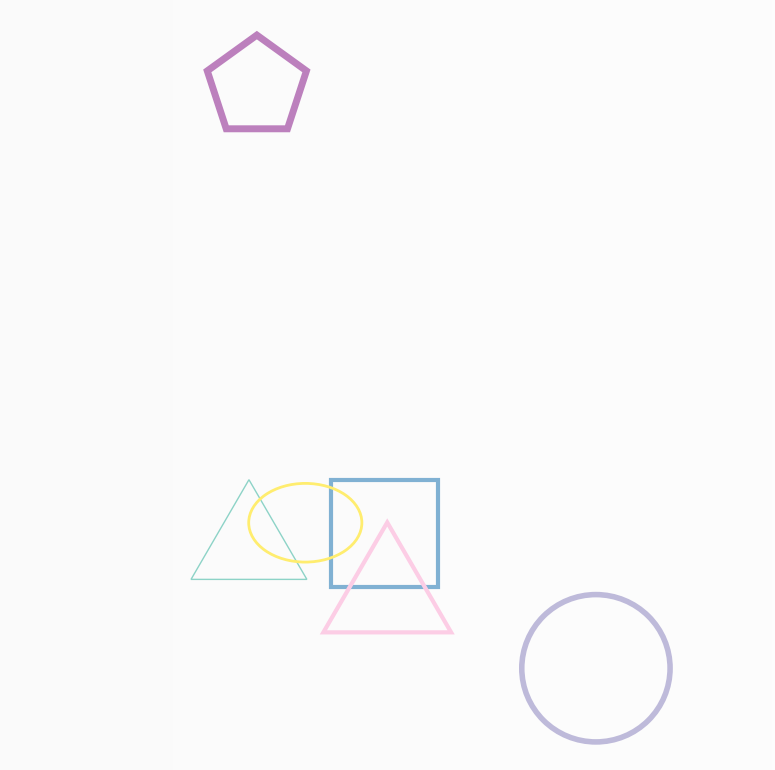[{"shape": "triangle", "thickness": 0.5, "radius": 0.43, "center": [0.321, 0.291]}, {"shape": "circle", "thickness": 2, "radius": 0.48, "center": [0.769, 0.132]}, {"shape": "square", "thickness": 1.5, "radius": 0.35, "center": [0.496, 0.307]}, {"shape": "triangle", "thickness": 1.5, "radius": 0.48, "center": [0.5, 0.226]}, {"shape": "pentagon", "thickness": 2.5, "radius": 0.34, "center": [0.331, 0.887]}, {"shape": "oval", "thickness": 1, "radius": 0.37, "center": [0.394, 0.321]}]